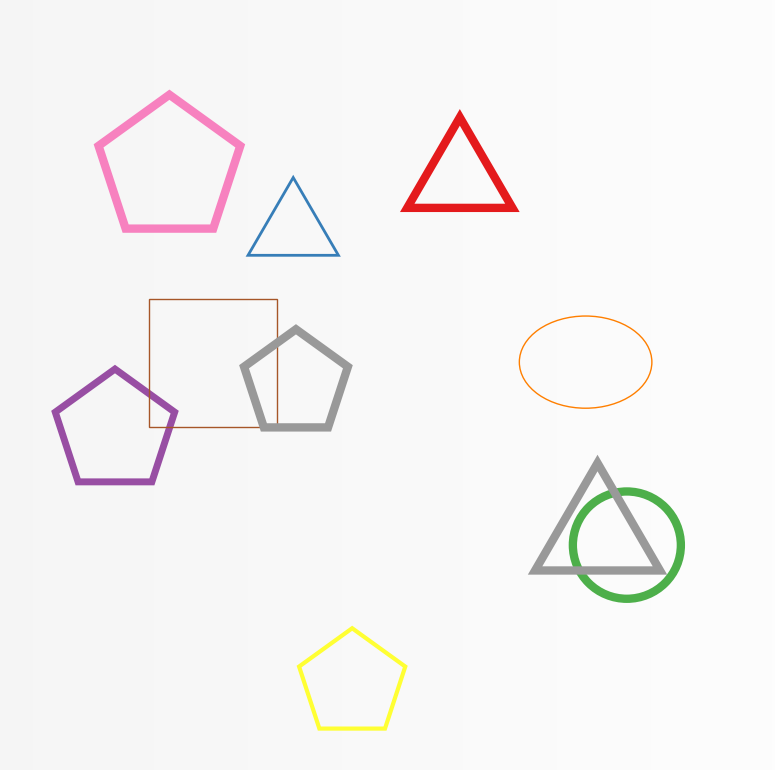[{"shape": "triangle", "thickness": 3, "radius": 0.39, "center": [0.593, 0.769]}, {"shape": "triangle", "thickness": 1, "radius": 0.34, "center": [0.378, 0.702]}, {"shape": "circle", "thickness": 3, "radius": 0.35, "center": [0.809, 0.292]}, {"shape": "pentagon", "thickness": 2.5, "radius": 0.4, "center": [0.148, 0.44]}, {"shape": "oval", "thickness": 0.5, "radius": 0.43, "center": [0.756, 0.53]}, {"shape": "pentagon", "thickness": 1.5, "radius": 0.36, "center": [0.454, 0.112]}, {"shape": "square", "thickness": 0.5, "radius": 0.42, "center": [0.275, 0.528]}, {"shape": "pentagon", "thickness": 3, "radius": 0.48, "center": [0.219, 0.781]}, {"shape": "pentagon", "thickness": 3, "radius": 0.35, "center": [0.382, 0.502]}, {"shape": "triangle", "thickness": 3, "radius": 0.47, "center": [0.771, 0.306]}]